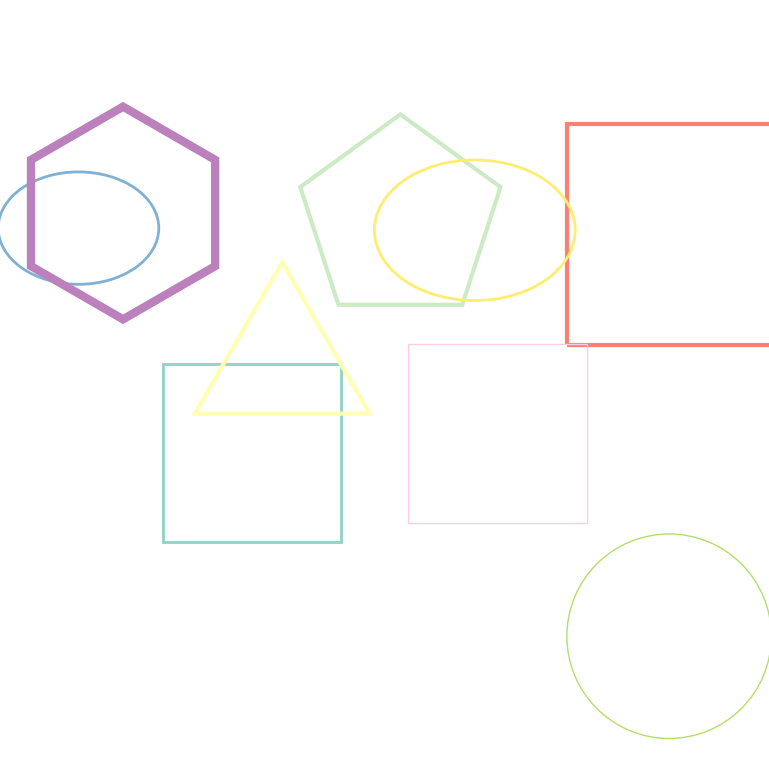[{"shape": "square", "thickness": 1, "radius": 0.58, "center": [0.327, 0.412]}, {"shape": "triangle", "thickness": 1.5, "radius": 0.65, "center": [0.366, 0.528]}, {"shape": "square", "thickness": 1.5, "radius": 0.72, "center": [0.88, 0.696]}, {"shape": "oval", "thickness": 1, "radius": 0.52, "center": [0.102, 0.704]}, {"shape": "circle", "thickness": 0.5, "radius": 0.66, "center": [0.869, 0.174]}, {"shape": "square", "thickness": 0.5, "radius": 0.58, "center": [0.647, 0.437]}, {"shape": "hexagon", "thickness": 3, "radius": 0.69, "center": [0.16, 0.723]}, {"shape": "pentagon", "thickness": 1.5, "radius": 0.68, "center": [0.52, 0.715]}, {"shape": "oval", "thickness": 1, "radius": 0.65, "center": [0.617, 0.701]}]